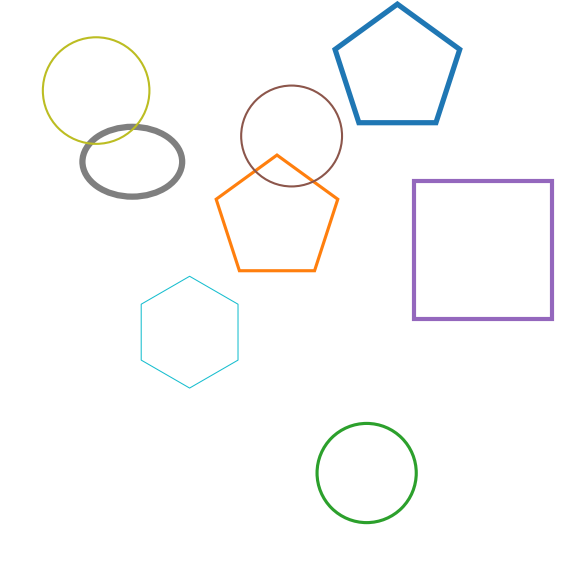[{"shape": "pentagon", "thickness": 2.5, "radius": 0.57, "center": [0.688, 0.878]}, {"shape": "pentagon", "thickness": 1.5, "radius": 0.55, "center": [0.48, 0.62]}, {"shape": "circle", "thickness": 1.5, "radius": 0.43, "center": [0.635, 0.18]}, {"shape": "square", "thickness": 2, "radius": 0.6, "center": [0.836, 0.567]}, {"shape": "circle", "thickness": 1, "radius": 0.44, "center": [0.505, 0.764]}, {"shape": "oval", "thickness": 3, "radius": 0.43, "center": [0.229, 0.719]}, {"shape": "circle", "thickness": 1, "radius": 0.46, "center": [0.166, 0.842]}, {"shape": "hexagon", "thickness": 0.5, "radius": 0.48, "center": [0.328, 0.424]}]